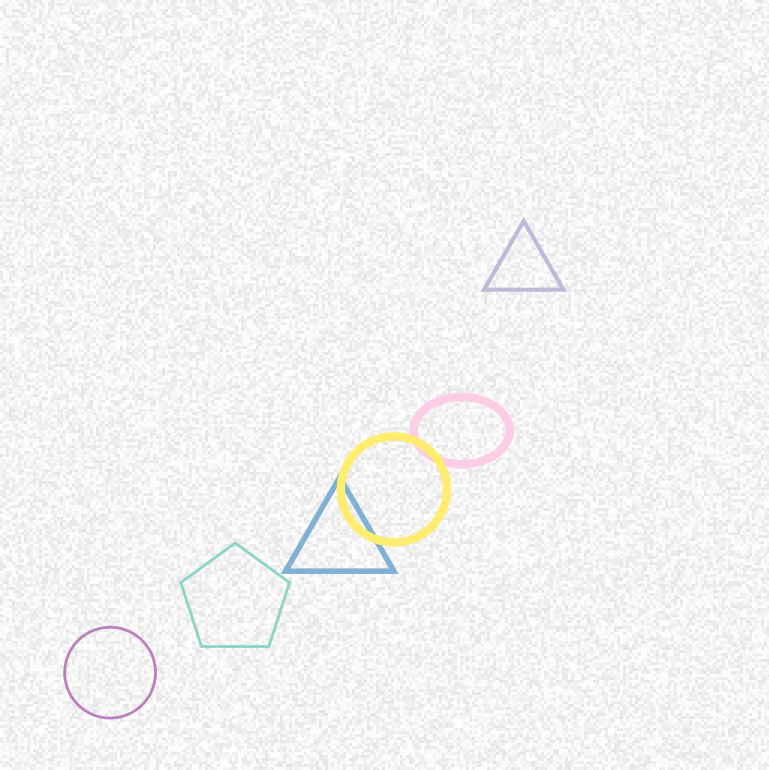[{"shape": "pentagon", "thickness": 1, "radius": 0.37, "center": [0.305, 0.22]}, {"shape": "triangle", "thickness": 1.5, "radius": 0.3, "center": [0.68, 0.654]}, {"shape": "triangle", "thickness": 2, "radius": 0.41, "center": [0.441, 0.299]}, {"shape": "oval", "thickness": 3, "radius": 0.31, "center": [0.6, 0.441]}, {"shape": "circle", "thickness": 1, "radius": 0.29, "center": [0.143, 0.126]}, {"shape": "circle", "thickness": 3, "radius": 0.34, "center": [0.511, 0.364]}]